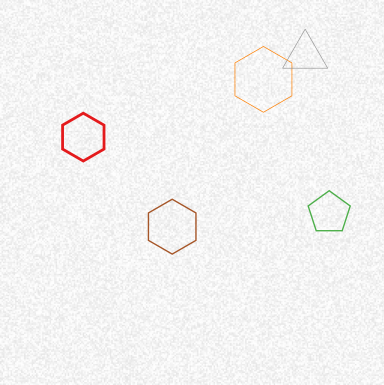[{"shape": "hexagon", "thickness": 2, "radius": 0.31, "center": [0.216, 0.644]}, {"shape": "pentagon", "thickness": 1, "radius": 0.29, "center": [0.855, 0.447]}, {"shape": "hexagon", "thickness": 0.5, "radius": 0.43, "center": [0.684, 0.794]}, {"shape": "hexagon", "thickness": 1, "radius": 0.36, "center": [0.447, 0.411]}, {"shape": "triangle", "thickness": 0.5, "radius": 0.34, "center": [0.793, 0.857]}]